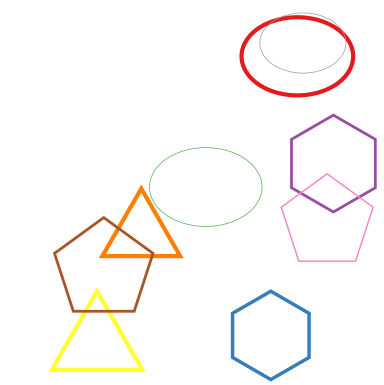[{"shape": "oval", "thickness": 3, "radius": 0.72, "center": [0.772, 0.854]}, {"shape": "hexagon", "thickness": 2.5, "radius": 0.57, "center": [0.703, 0.129]}, {"shape": "oval", "thickness": 0.5, "radius": 0.73, "center": [0.535, 0.514]}, {"shape": "hexagon", "thickness": 2, "radius": 0.63, "center": [0.866, 0.575]}, {"shape": "triangle", "thickness": 3, "radius": 0.58, "center": [0.367, 0.393]}, {"shape": "triangle", "thickness": 3, "radius": 0.68, "center": [0.252, 0.108]}, {"shape": "pentagon", "thickness": 2, "radius": 0.67, "center": [0.27, 0.3]}, {"shape": "pentagon", "thickness": 1, "radius": 0.63, "center": [0.85, 0.423]}, {"shape": "oval", "thickness": 0.5, "radius": 0.56, "center": [0.787, 0.888]}]